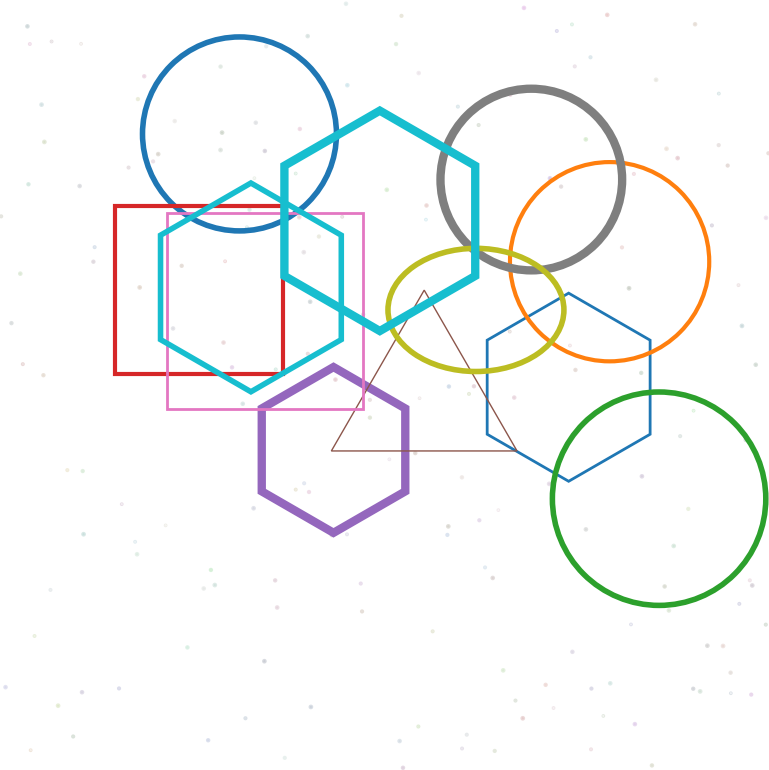[{"shape": "hexagon", "thickness": 1, "radius": 0.61, "center": [0.739, 0.497]}, {"shape": "circle", "thickness": 2, "radius": 0.63, "center": [0.311, 0.826]}, {"shape": "circle", "thickness": 1.5, "radius": 0.65, "center": [0.792, 0.66]}, {"shape": "circle", "thickness": 2, "radius": 0.69, "center": [0.856, 0.352]}, {"shape": "square", "thickness": 1.5, "radius": 0.55, "center": [0.258, 0.624]}, {"shape": "hexagon", "thickness": 3, "radius": 0.54, "center": [0.433, 0.416]}, {"shape": "triangle", "thickness": 0.5, "radius": 0.7, "center": [0.551, 0.484]}, {"shape": "square", "thickness": 1, "radius": 0.64, "center": [0.344, 0.596]}, {"shape": "circle", "thickness": 3, "radius": 0.59, "center": [0.69, 0.767]}, {"shape": "oval", "thickness": 2, "radius": 0.57, "center": [0.618, 0.597]}, {"shape": "hexagon", "thickness": 2, "radius": 0.68, "center": [0.326, 0.627]}, {"shape": "hexagon", "thickness": 3, "radius": 0.72, "center": [0.493, 0.713]}]